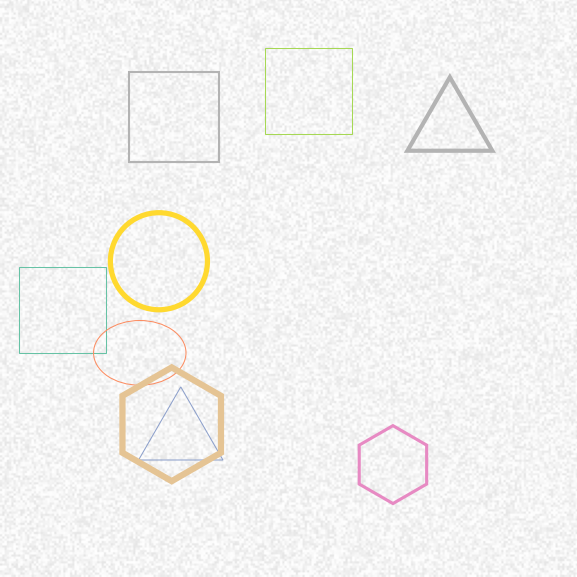[{"shape": "square", "thickness": 0.5, "radius": 0.38, "center": [0.108, 0.462]}, {"shape": "oval", "thickness": 0.5, "radius": 0.4, "center": [0.242, 0.388]}, {"shape": "triangle", "thickness": 0.5, "radius": 0.42, "center": [0.313, 0.245]}, {"shape": "hexagon", "thickness": 1.5, "radius": 0.34, "center": [0.68, 0.195]}, {"shape": "square", "thickness": 0.5, "radius": 0.38, "center": [0.534, 0.842]}, {"shape": "circle", "thickness": 2.5, "radius": 0.42, "center": [0.275, 0.547]}, {"shape": "hexagon", "thickness": 3, "radius": 0.49, "center": [0.297, 0.264]}, {"shape": "triangle", "thickness": 2, "radius": 0.42, "center": [0.779, 0.781]}, {"shape": "square", "thickness": 1, "radius": 0.39, "center": [0.301, 0.797]}]